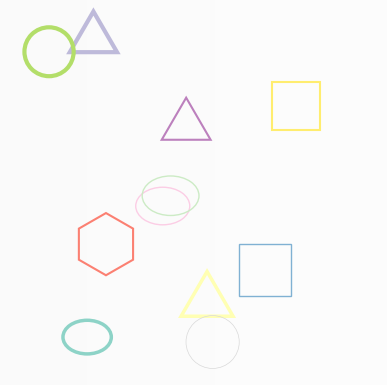[{"shape": "oval", "thickness": 2.5, "radius": 0.31, "center": [0.225, 0.124]}, {"shape": "triangle", "thickness": 2.5, "radius": 0.39, "center": [0.534, 0.217]}, {"shape": "triangle", "thickness": 3, "radius": 0.35, "center": [0.241, 0.9]}, {"shape": "hexagon", "thickness": 1.5, "radius": 0.4, "center": [0.273, 0.366]}, {"shape": "square", "thickness": 1, "radius": 0.34, "center": [0.684, 0.299]}, {"shape": "circle", "thickness": 3, "radius": 0.32, "center": [0.127, 0.866]}, {"shape": "oval", "thickness": 1, "radius": 0.35, "center": [0.42, 0.465]}, {"shape": "circle", "thickness": 0.5, "radius": 0.34, "center": [0.549, 0.112]}, {"shape": "triangle", "thickness": 1.5, "radius": 0.36, "center": [0.48, 0.673]}, {"shape": "oval", "thickness": 1, "radius": 0.37, "center": [0.44, 0.492]}, {"shape": "square", "thickness": 1.5, "radius": 0.31, "center": [0.764, 0.724]}]